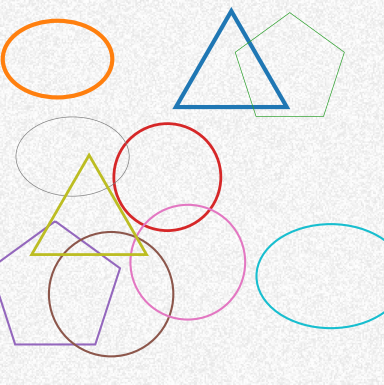[{"shape": "triangle", "thickness": 3, "radius": 0.83, "center": [0.601, 0.805]}, {"shape": "oval", "thickness": 3, "radius": 0.71, "center": [0.149, 0.847]}, {"shape": "pentagon", "thickness": 0.5, "radius": 0.75, "center": [0.753, 0.818]}, {"shape": "circle", "thickness": 2, "radius": 0.69, "center": [0.435, 0.54]}, {"shape": "pentagon", "thickness": 1.5, "radius": 0.88, "center": [0.143, 0.248]}, {"shape": "circle", "thickness": 1.5, "radius": 0.81, "center": [0.289, 0.236]}, {"shape": "circle", "thickness": 1.5, "radius": 0.75, "center": [0.488, 0.319]}, {"shape": "oval", "thickness": 0.5, "radius": 0.74, "center": [0.189, 0.593]}, {"shape": "triangle", "thickness": 2, "radius": 0.86, "center": [0.231, 0.425]}, {"shape": "oval", "thickness": 1.5, "radius": 0.97, "center": [0.859, 0.283]}]